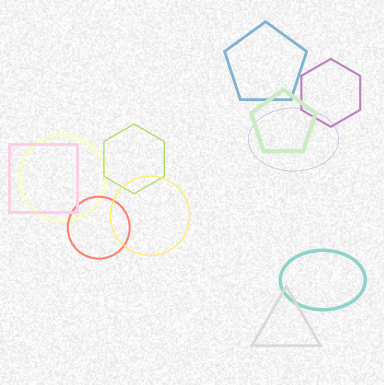[{"shape": "oval", "thickness": 2.5, "radius": 0.55, "center": [0.838, 0.273]}, {"shape": "circle", "thickness": 1.5, "radius": 0.56, "center": [0.162, 0.537]}, {"shape": "oval", "thickness": 0.5, "radius": 0.59, "center": [0.762, 0.637]}, {"shape": "circle", "thickness": 1.5, "radius": 0.4, "center": [0.256, 0.409]}, {"shape": "pentagon", "thickness": 2, "radius": 0.56, "center": [0.69, 0.832]}, {"shape": "hexagon", "thickness": 1, "radius": 0.45, "center": [0.348, 0.587]}, {"shape": "square", "thickness": 2, "radius": 0.44, "center": [0.111, 0.538]}, {"shape": "triangle", "thickness": 2, "radius": 0.51, "center": [0.743, 0.154]}, {"shape": "hexagon", "thickness": 1.5, "radius": 0.44, "center": [0.859, 0.759]}, {"shape": "pentagon", "thickness": 3, "radius": 0.44, "center": [0.736, 0.679]}, {"shape": "circle", "thickness": 1, "radius": 0.51, "center": [0.39, 0.44]}]